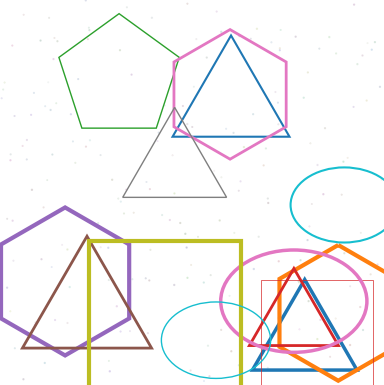[{"shape": "triangle", "thickness": 1.5, "radius": 0.88, "center": [0.6, 0.733]}, {"shape": "triangle", "thickness": 2.5, "radius": 0.78, "center": [0.791, 0.117]}, {"shape": "hexagon", "thickness": 3, "radius": 0.88, "center": [0.879, 0.187]}, {"shape": "pentagon", "thickness": 1, "radius": 0.82, "center": [0.309, 0.8]}, {"shape": "triangle", "thickness": 2, "radius": 0.67, "center": [0.763, 0.169]}, {"shape": "square", "thickness": 0.5, "radius": 0.72, "center": [0.824, 0.128]}, {"shape": "hexagon", "thickness": 3, "radius": 0.96, "center": [0.169, 0.269]}, {"shape": "triangle", "thickness": 2, "radius": 0.97, "center": [0.226, 0.193]}, {"shape": "hexagon", "thickness": 2, "radius": 0.84, "center": [0.598, 0.755]}, {"shape": "oval", "thickness": 2.5, "radius": 0.95, "center": [0.763, 0.218]}, {"shape": "triangle", "thickness": 1, "radius": 0.78, "center": [0.454, 0.565]}, {"shape": "square", "thickness": 3, "radius": 0.99, "center": [0.428, 0.176]}, {"shape": "oval", "thickness": 1, "radius": 0.71, "center": [0.561, 0.116]}, {"shape": "oval", "thickness": 1.5, "radius": 0.7, "center": [0.894, 0.468]}]